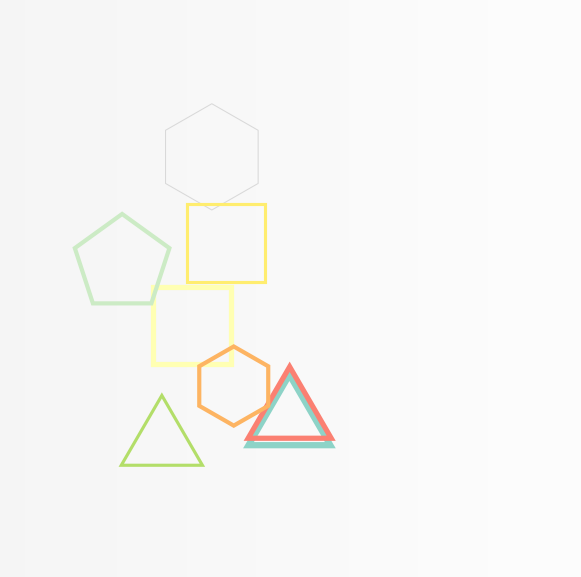[{"shape": "triangle", "thickness": 3, "radius": 0.41, "center": [0.498, 0.269]}, {"shape": "square", "thickness": 2.5, "radius": 0.33, "center": [0.33, 0.436]}, {"shape": "triangle", "thickness": 2.5, "radius": 0.41, "center": [0.498, 0.282]}, {"shape": "hexagon", "thickness": 2, "radius": 0.34, "center": [0.402, 0.331]}, {"shape": "triangle", "thickness": 1.5, "radius": 0.4, "center": [0.278, 0.234]}, {"shape": "hexagon", "thickness": 0.5, "radius": 0.46, "center": [0.364, 0.727]}, {"shape": "pentagon", "thickness": 2, "radius": 0.43, "center": [0.21, 0.543]}, {"shape": "square", "thickness": 1.5, "radius": 0.33, "center": [0.389, 0.578]}]